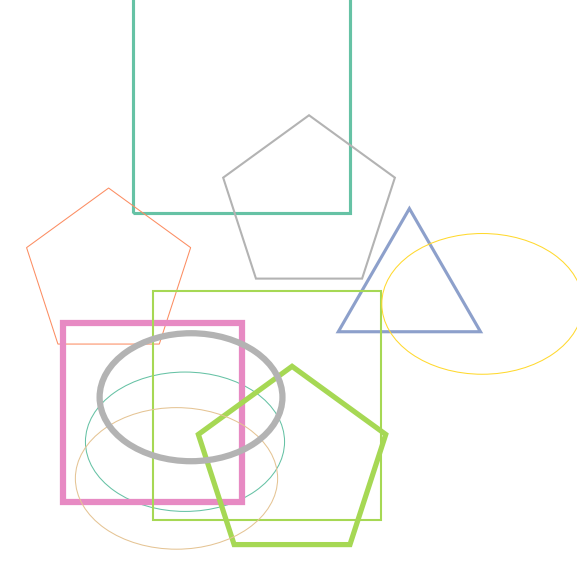[{"shape": "oval", "thickness": 0.5, "radius": 0.86, "center": [0.32, 0.234]}, {"shape": "square", "thickness": 1.5, "radius": 0.94, "center": [0.418, 0.818]}, {"shape": "pentagon", "thickness": 0.5, "radius": 0.75, "center": [0.188, 0.524]}, {"shape": "triangle", "thickness": 1.5, "radius": 0.71, "center": [0.709, 0.496]}, {"shape": "square", "thickness": 3, "radius": 0.78, "center": [0.265, 0.285]}, {"shape": "pentagon", "thickness": 2.5, "radius": 0.85, "center": [0.506, 0.194]}, {"shape": "square", "thickness": 1, "radius": 0.99, "center": [0.462, 0.296]}, {"shape": "oval", "thickness": 0.5, "radius": 0.87, "center": [0.835, 0.473]}, {"shape": "oval", "thickness": 0.5, "radius": 0.88, "center": [0.306, 0.171]}, {"shape": "oval", "thickness": 3, "radius": 0.79, "center": [0.331, 0.311]}, {"shape": "pentagon", "thickness": 1, "radius": 0.78, "center": [0.535, 0.643]}]